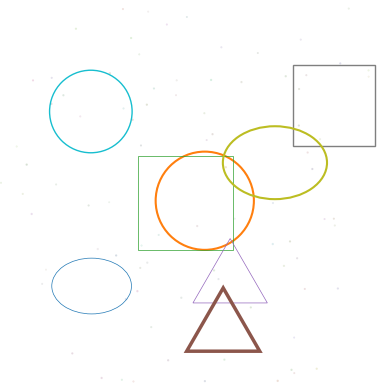[{"shape": "oval", "thickness": 0.5, "radius": 0.52, "center": [0.238, 0.257]}, {"shape": "circle", "thickness": 1.5, "radius": 0.64, "center": [0.532, 0.479]}, {"shape": "square", "thickness": 0.5, "radius": 0.61, "center": [0.482, 0.473]}, {"shape": "triangle", "thickness": 0.5, "radius": 0.56, "center": [0.598, 0.269]}, {"shape": "triangle", "thickness": 2.5, "radius": 0.55, "center": [0.58, 0.143]}, {"shape": "square", "thickness": 1, "radius": 0.53, "center": [0.867, 0.726]}, {"shape": "oval", "thickness": 1.5, "radius": 0.68, "center": [0.714, 0.577]}, {"shape": "circle", "thickness": 1, "radius": 0.54, "center": [0.236, 0.71]}]